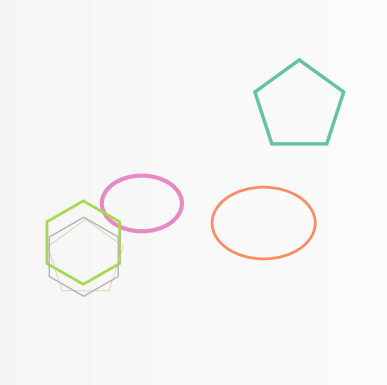[{"shape": "pentagon", "thickness": 2.5, "radius": 0.6, "center": [0.772, 0.724]}, {"shape": "oval", "thickness": 2, "radius": 0.67, "center": [0.68, 0.421]}, {"shape": "oval", "thickness": 3, "radius": 0.52, "center": [0.366, 0.472]}, {"shape": "hexagon", "thickness": 2, "radius": 0.54, "center": [0.215, 0.37]}, {"shape": "pentagon", "thickness": 0.5, "radius": 0.51, "center": [0.221, 0.328]}, {"shape": "hexagon", "thickness": 1, "radius": 0.51, "center": [0.216, 0.333]}]